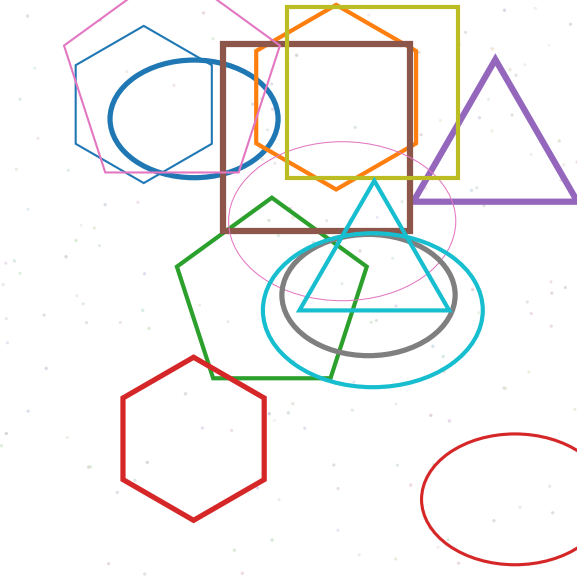[{"shape": "hexagon", "thickness": 1, "radius": 0.68, "center": [0.249, 0.818]}, {"shape": "oval", "thickness": 2.5, "radius": 0.73, "center": [0.336, 0.793]}, {"shape": "hexagon", "thickness": 2, "radius": 0.8, "center": [0.582, 0.831]}, {"shape": "pentagon", "thickness": 2, "radius": 0.86, "center": [0.471, 0.484]}, {"shape": "hexagon", "thickness": 2.5, "radius": 0.71, "center": [0.335, 0.239]}, {"shape": "oval", "thickness": 1.5, "radius": 0.81, "center": [0.892, 0.134]}, {"shape": "triangle", "thickness": 3, "radius": 0.82, "center": [0.858, 0.732]}, {"shape": "square", "thickness": 3, "radius": 0.81, "center": [0.548, 0.761]}, {"shape": "pentagon", "thickness": 1, "radius": 0.98, "center": [0.298, 0.859]}, {"shape": "oval", "thickness": 0.5, "radius": 0.98, "center": [0.593, 0.616]}, {"shape": "oval", "thickness": 2.5, "radius": 0.75, "center": [0.638, 0.488]}, {"shape": "square", "thickness": 2, "radius": 0.74, "center": [0.645, 0.839]}, {"shape": "triangle", "thickness": 2, "radius": 0.75, "center": [0.648, 0.536]}, {"shape": "oval", "thickness": 2, "radius": 0.95, "center": [0.646, 0.462]}]